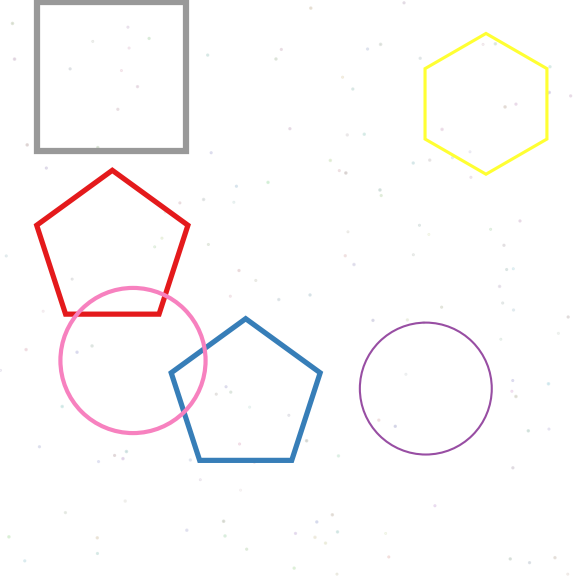[{"shape": "pentagon", "thickness": 2.5, "radius": 0.69, "center": [0.194, 0.567]}, {"shape": "pentagon", "thickness": 2.5, "radius": 0.68, "center": [0.425, 0.312]}, {"shape": "circle", "thickness": 1, "radius": 0.57, "center": [0.737, 0.326]}, {"shape": "hexagon", "thickness": 1.5, "radius": 0.61, "center": [0.842, 0.819]}, {"shape": "circle", "thickness": 2, "radius": 0.63, "center": [0.23, 0.375]}, {"shape": "square", "thickness": 3, "radius": 0.65, "center": [0.193, 0.867]}]